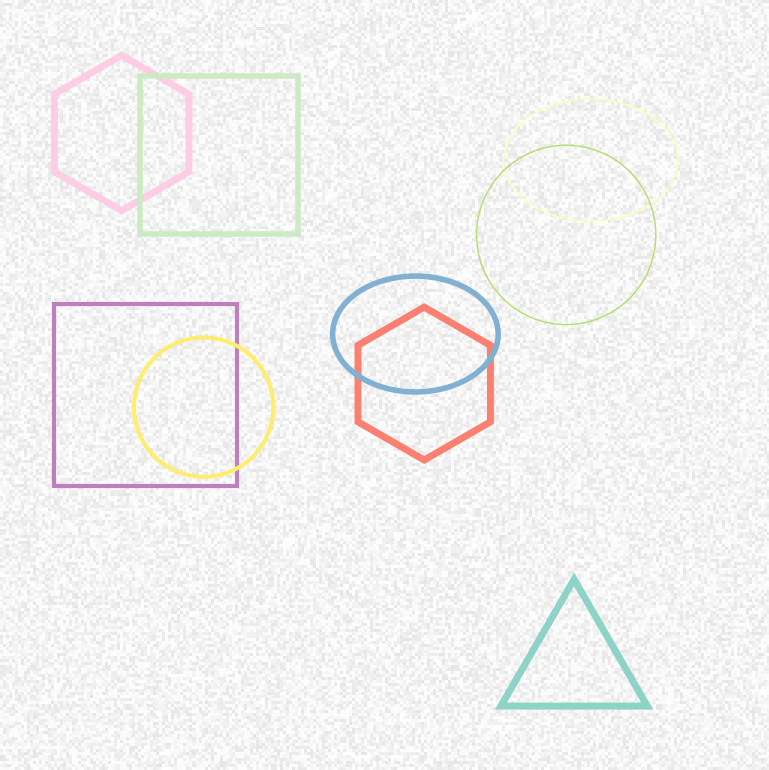[{"shape": "triangle", "thickness": 2.5, "radius": 0.55, "center": [0.746, 0.138]}, {"shape": "oval", "thickness": 0.5, "radius": 0.57, "center": [0.767, 0.792]}, {"shape": "hexagon", "thickness": 2.5, "radius": 0.5, "center": [0.551, 0.502]}, {"shape": "oval", "thickness": 2, "radius": 0.54, "center": [0.539, 0.566]}, {"shape": "circle", "thickness": 0.5, "radius": 0.58, "center": [0.735, 0.695]}, {"shape": "hexagon", "thickness": 2.5, "radius": 0.5, "center": [0.158, 0.827]}, {"shape": "square", "thickness": 1.5, "radius": 0.59, "center": [0.189, 0.487]}, {"shape": "square", "thickness": 2, "radius": 0.51, "center": [0.284, 0.799]}, {"shape": "circle", "thickness": 1.5, "radius": 0.45, "center": [0.265, 0.471]}]